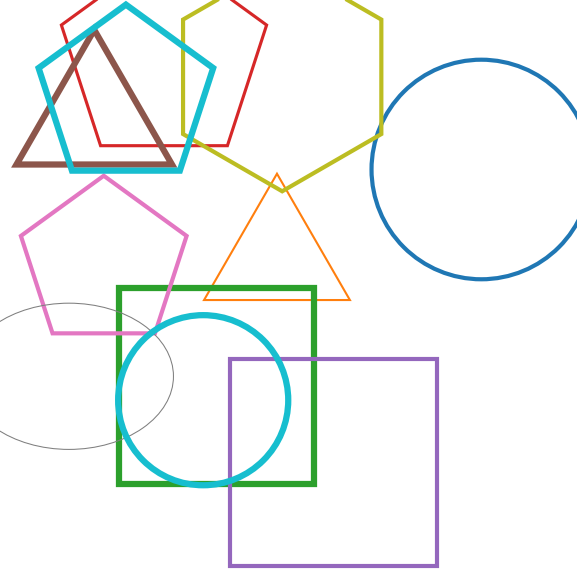[{"shape": "circle", "thickness": 2, "radius": 0.95, "center": [0.833, 0.706]}, {"shape": "triangle", "thickness": 1, "radius": 0.73, "center": [0.48, 0.553]}, {"shape": "square", "thickness": 3, "radius": 0.85, "center": [0.375, 0.33]}, {"shape": "pentagon", "thickness": 1.5, "radius": 0.93, "center": [0.284, 0.898]}, {"shape": "square", "thickness": 2, "radius": 0.9, "center": [0.577, 0.198]}, {"shape": "triangle", "thickness": 3, "radius": 0.78, "center": [0.163, 0.792]}, {"shape": "pentagon", "thickness": 2, "radius": 0.75, "center": [0.18, 0.544]}, {"shape": "oval", "thickness": 0.5, "radius": 0.9, "center": [0.12, 0.348]}, {"shape": "hexagon", "thickness": 2, "radius": 0.99, "center": [0.489, 0.866]}, {"shape": "circle", "thickness": 3, "radius": 0.74, "center": [0.352, 0.306]}, {"shape": "pentagon", "thickness": 3, "radius": 0.79, "center": [0.218, 0.832]}]